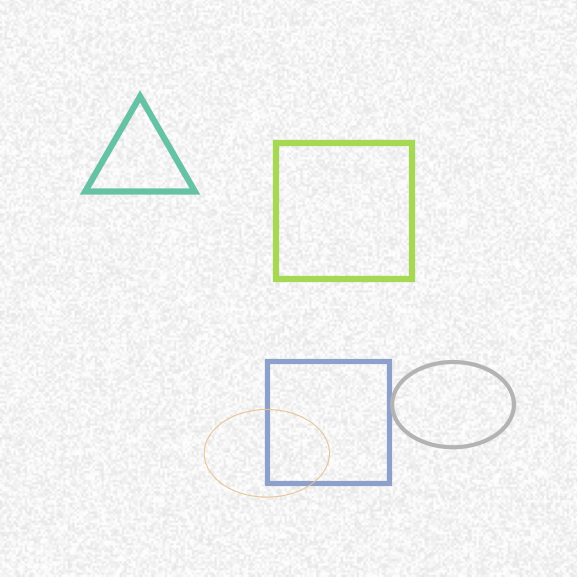[{"shape": "triangle", "thickness": 3, "radius": 0.55, "center": [0.243, 0.722]}, {"shape": "square", "thickness": 2.5, "radius": 0.53, "center": [0.568, 0.269]}, {"shape": "square", "thickness": 3, "radius": 0.59, "center": [0.596, 0.634]}, {"shape": "oval", "thickness": 0.5, "radius": 0.54, "center": [0.462, 0.214]}, {"shape": "oval", "thickness": 2, "radius": 0.53, "center": [0.785, 0.298]}]